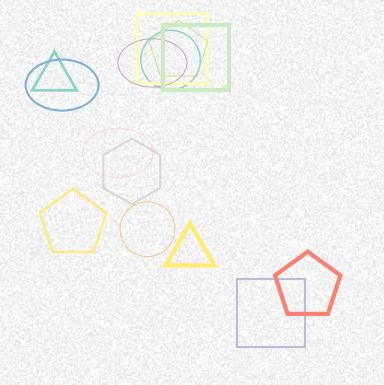[{"shape": "triangle", "thickness": 2, "radius": 0.33, "center": [0.141, 0.799]}, {"shape": "circle", "thickness": 1, "radius": 0.39, "center": [0.443, 0.844]}, {"shape": "square", "thickness": 2, "radius": 0.45, "center": [0.446, 0.876]}, {"shape": "square", "thickness": 1.5, "radius": 0.44, "center": [0.704, 0.186]}, {"shape": "pentagon", "thickness": 3, "radius": 0.45, "center": [0.799, 0.257]}, {"shape": "oval", "thickness": 1.5, "radius": 0.47, "center": [0.161, 0.779]}, {"shape": "circle", "thickness": 0.5, "radius": 0.36, "center": [0.383, 0.405]}, {"shape": "pentagon", "thickness": 0.5, "radius": 0.4, "center": [0.464, 0.868]}, {"shape": "oval", "thickness": 0.5, "radius": 0.46, "center": [0.306, 0.603]}, {"shape": "hexagon", "thickness": 1.5, "radius": 0.43, "center": [0.342, 0.555]}, {"shape": "oval", "thickness": 0.5, "radius": 0.45, "center": [0.396, 0.837]}, {"shape": "square", "thickness": 3, "radius": 0.42, "center": [0.509, 0.851]}, {"shape": "pentagon", "thickness": 1.5, "radius": 0.45, "center": [0.19, 0.419]}, {"shape": "triangle", "thickness": 3, "radius": 0.36, "center": [0.494, 0.347]}]